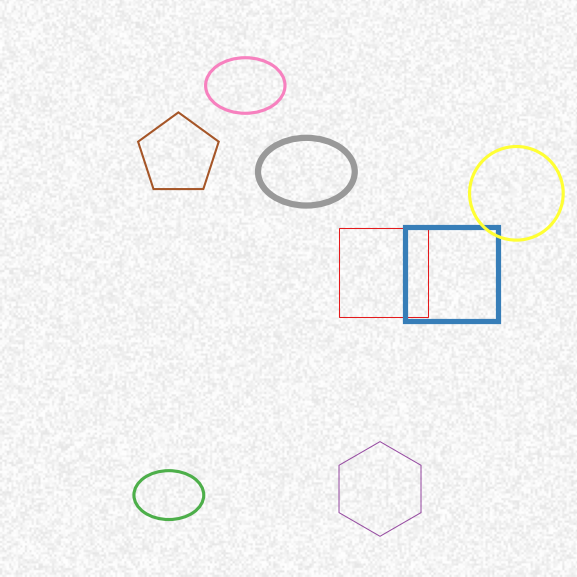[{"shape": "square", "thickness": 0.5, "radius": 0.39, "center": [0.664, 0.527]}, {"shape": "square", "thickness": 2.5, "radius": 0.4, "center": [0.782, 0.524]}, {"shape": "oval", "thickness": 1.5, "radius": 0.3, "center": [0.292, 0.142]}, {"shape": "hexagon", "thickness": 0.5, "radius": 0.41, "center": [0.658, 0.152]}, {"shape": "circle", "thickness": 1.5, "radius": 0.41, "center": [0.894, 0.664]}, {"shape": "pentagon", "thickness": 1, "radius": 0.37, "center": [0.309, 0.731]}, {"shape": "oval", "thickness": 1.5, "radius": 0.34, "center": [0.425, 0.851]}, {"shape": "oval", "thickness": 3, "radius": 0.42, "center": [0.531, 0.702]}]